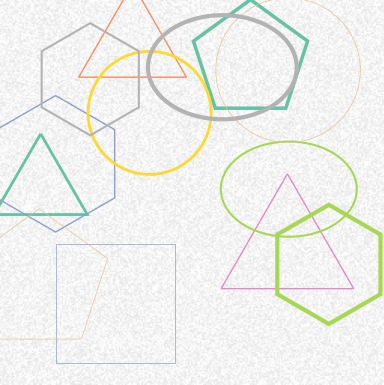[{"shape": "triangle", "thickness": 2, "radius": 0.7, "center": [0.106, 0.513]}, {"shape": "pentagon", "thickness": 2.5, "radius": 0.78, "center": [0.651, 0.845]}, {"shape": "triangle", "thickness": 1, "radius": 0.81, "center": [0.344, 0.88]}, {"shape": "hexagon", "thickness": 1, "radius": 0.89, "center": [0.144, 0.575]}, {"shape": "square", "thickness": 0.5, "radius": 0.78, "center": [0.3, 0.212]}, {"shape": "triangle", "thickness": 1, "radius": 0.99, "center": [0.746, 0.35]}, {"shape": "hexagon", "thickness": 3, "radius": 0.77, "center": [0.854, 0.313]}, {"shape": "oval", "thickness": 1.5, "radius": 0.88, "center": [0.75, 0.509]}, {"shape": "circle", "thickness": 2, "radius": 0.8, "center": [0.389, 0.707]}, {"shape": "pentagon", "thickness": 0.5, "radius": 0.94, "center": [0.102, 0.271]}, {"shape": "circle", "thickness": 0.5, "radius": 0.94, "center": [0.748, 0.818]}, {"shape": "oval", "thickness": 3, "radius": 0.97, "center": [0.578, 0.825]}, {"shape": "hexagon", "thickness": 1.5, "radius": 0.73, "center": [0.234, 0.794]}]